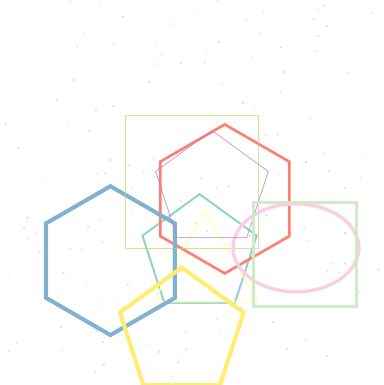[{"shape": "pentagon", "thickness": 1.5, "radius": 0.78, "center": [0.518, 0.34]}, {"shape": "triangle", "thickness": 1, "radius": 0.79, "center": [0.534, 0.295]}, {"shape": "hexagon", "thickness": 2, "radius": 0.97, "center": [0.584, 0.483]}, {"shape": "hexagon", "thickness": 3, "radius": 0.97, "center": [0.287, 0.323]}, {"shape": "square", "thickness": 0.5, "radius": 0.87, "center": [0.497, 0.529]}, {"shape": "oval", "thickness": 2.5, "radius": 0.82, "center": [0.769, 0.356]}, {"shape": "pentagon", "thickness": 0.5, "radius": 0.77, "center": [0.55, 0.507]}, {"shape": "square", "thickness": 2, "radius": 0.67, "center": [0.791, 0.341]}, {"shape": "pentagon", "thickness": 3, "radius": 0.84, "center": [0.472, 0.136]}]